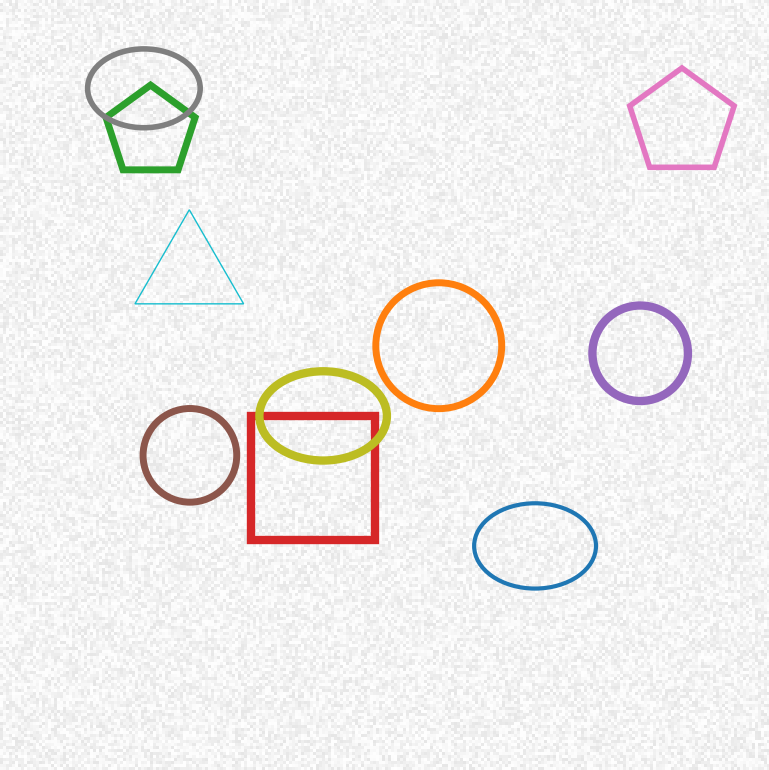[{"shape": "oval", "thickness": 1.5, "radius": 0.4, "center": [0.695, 0.291]}, {"shape": "circle", "thickness": 2.5, "radius": 0.41, "center": [0.57, 0.551]}, {"shape": "pentagon", "thickness": 2.5, "radius": 0.3, "center": [0.196, 0.829]}, {"shape": "square", "thickness": 3, "radius": 0.4, "center": [0.407, 0.379]}, {"shape": "circle", "thickness": 3, "radius": 0.31, "center": [0.831, 0.541]}, {"shape": "circle", "thickness": 2.5, "radius": 0.3, "center": [0.247, 0.409]}, {"shape": "pentagon", "thickness": 2, "radius": 0.36, "center": [0.886, 0.84]}, {"shape": "oval", "thickness": 2, "radius": 0.37, "center": [0.187, 0.885]}, {"shape": "oval", "thickness": 3, "radius": 0.41, "center": [0.42, 0.46]}, {"shape": "triangle", "thickness": 0.5, "radius": 0.41, "center": [0.246, 0.646]}]